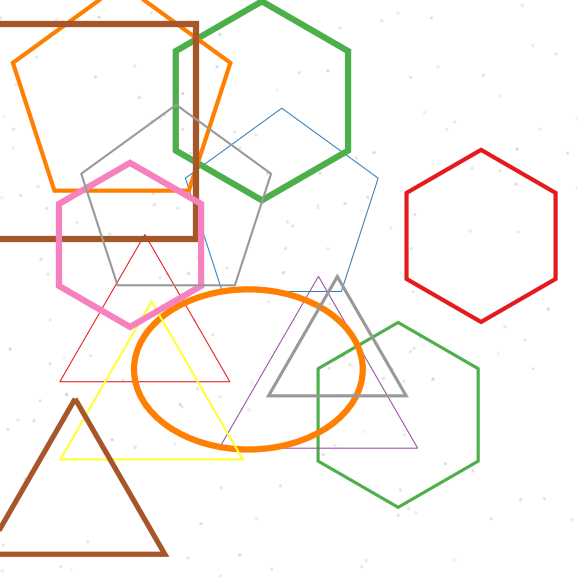[{"shape": "hexagon", "thickness": 2, "radius": 0.75, "center": [0.833, 0.591]}, {"shape": "triangle", "thickness": 0.5, "radius": 0.85, "center": [0.251, 0.423]}, {"shape": "pentagon", "thickness": 0.5, "radius": 0.88, "center": [0.488, 0.636]}, {"shape": "hexagon", "thickness": 1.5, "radius": 0.8, "center": [0.689, 0.281]}, {"shape": "hexagon", "thickness": 3, "radius": 0.86, "center": [0.454, 0.825]}, {"shape": "triangle", "thickness": 0.5, "radius": 0.99, "center": [0.551, 0.322]}, {"shape": "pentagon", "thickness": 2, "radius": 0.99, "center": [0.211, 0.829]}, {"shape": "oval", "thickness": 3, "radius": 0.99, "center": [0.43, 0.359]}, {"shape": "triangle", "thickness": 1, "radius": 0.91, "center": [0.262, 0.295]}, {"shape": "triangle", "thickness": 2.5, "radius": 0.9, "center": [0.13, 0.129]}, {"shape": "square", "thickness": 3, "radius": 0.93, "center": [0.153, 0.772]}, {"shape": "hexagon", "thickness": 3, "radius": 0.71, "center": [0.225, 0.575]}, {"shape": "triangle", "thickness": 1.5, "radius": 0.69, "center": [0.584, 0.383]}, {"shape": "pentagon", "thickness": 1, "radius": 0.86, "center": [0.305, 0.645]}]